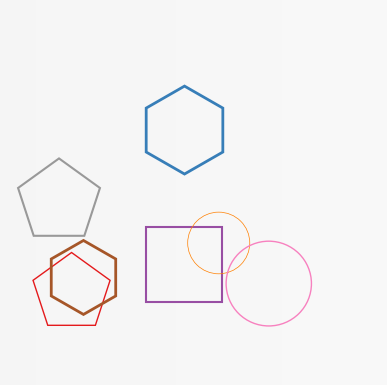[{"shape": "pentagon", "thickness": 1, "radius": 0.52, "center": [0.185, 0.24]}, {"shape": "hexagon", "thickness": 2, "radius": 0.57, "center": [0.476, 0.662]}, {"shape": "square", "thickness": 1.5, "radius": 0.49, "center": [0.475, 0.314]}, {"shape": "circle", "thickness": 0.5, "radius": 0.4, "center": [0.564, 0.369]}, {"shape": "hexagon", "thickness": 2, "radius": 0.48, "center": [0.215, 0.279]}, {"shape": "circle", "thickness": 1, "radius": 0.55, "center": [0.694, 0.263]}, {"shape": "pentagon", "thickness": 1.5, "radius": 0.56, "center": [0.152, 0.477]}]